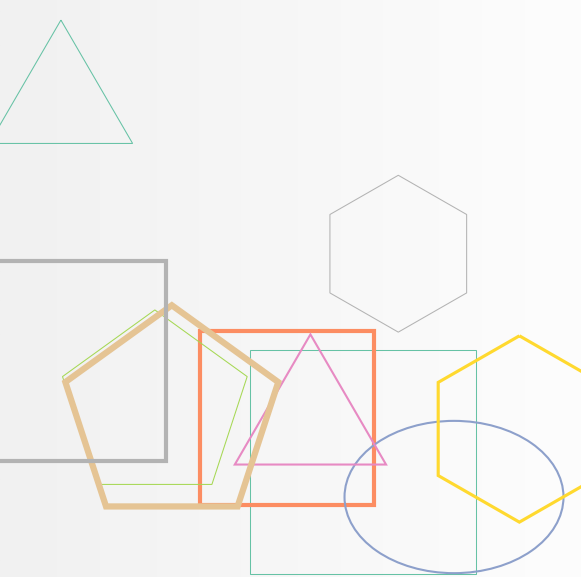[{"shape": "square", "thickness": 0.5, "radius": 0.97, "center": [0.625, 0.199]}, {"shape": "triangle", "thickness": 0.5, "radius": 0.71, "center": [0.105, 0.822]}, {"shape": "square", "thickness": 2, "radius": 0.75, "center": [0.494, 0.275]}, {"shape": "oval", "thickness": 1, "radius": 0.94, "center": [0.781, 0.139]}, {"shape": "triangle", "thickness": 1, "radius": 0.75, "center": [0.534, 0.27]}, {"shape": "pentagon", "thickness": 0.5, "radius": 0.84, "center": [0.266, 0.295]}, {"shape": "hexagon", "thickness": 1.5, "radius": 0.81, "center": [0.894, 0.256]}, {"shape": "pentagon", "thickness": 3, "radius": 0.96, "center": [0.296, 0.278]}, {"shape": "hexagon", "thickness": 0.5, "radius": 0.68, "center": [0.685, 0.56]}, {"shape": "square", "thickness": 2, "radius": 0.86, "center": [0.112, 0.374]}]